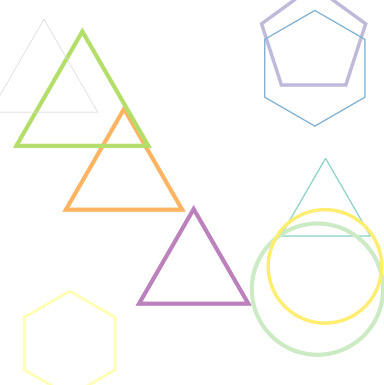[{"shape": "triangle", "thickness": 1, "radius": 0.67, "center": [0.846, 0.454]}, {"shape": "hexagon", "thickness": 2, "radius": 0.68, "center": [0.181, 0.108]}, {"shape": "pentagon", "thickness": 2.5, "radius": 0.71, "center": [0.815, 0.894]}, {"shape": "hexagon", "thickness": 1, "radius": 0.75, "center": [0.818, 0.823]}, {"shape": "triangle", "thickness": 3, "radius": 0.87, "center": [0.322, 0.543]}, {"shape": "triangle", "thickness": 3, "radius": 0.99, "center": [0.214, 0.72]}, {"shape": "triangle", "thickness": 0.5, "radius": 0.81, "center": [0.114, 0.789]}, {"shape": "triangle", "thickness": 3, "radius": 0.82, "center": [0.503, 0.293]}, {"shape": "circle", "thickness": 3, "radius": 0.85, "center": [0.825, 0.249]}, {"shape": "circle", "thickness": 2.5, "radius": 0.74, "center": [0.844, 0.308]}]